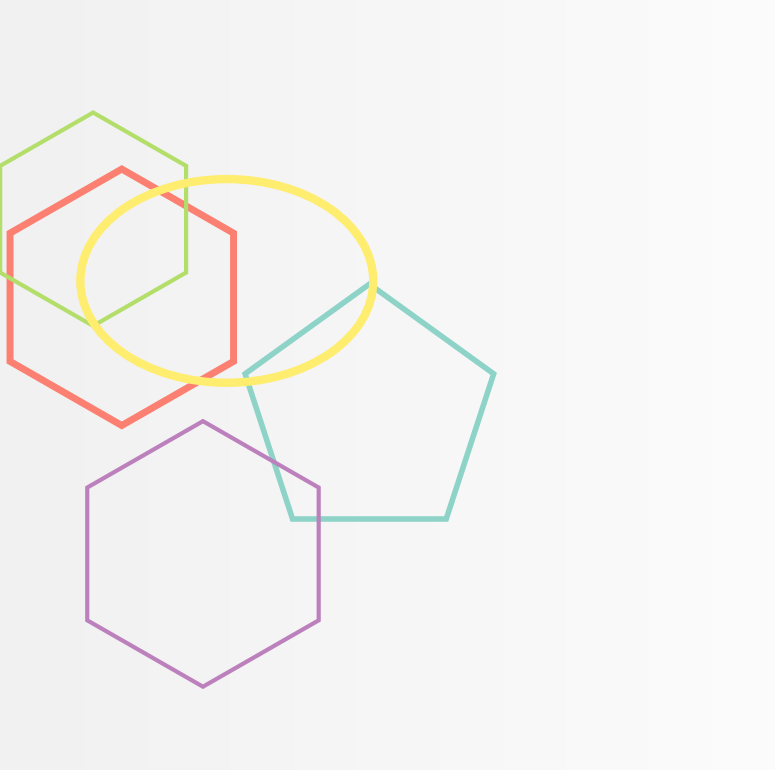[{"shape": "pentagon", "thickness": 2, "radius": 0.84, "center": [0.477, 0.462]}, {"shape": "hexagon", "thickness": 2.5, "radius": 0.83, "center": [0.157, 0.614]}, {"shape": "hexagon", "thickness": 1.5, "radius": 0.69, "center": [0.12, 0.715]}, {"shape": "hexagon", "thickness": 1.5, "radius": 0.86, "center": [0.262, 0.281]}, {"shape": "oval", "thickness": 3, "radius": 0.94, "center": [0.293, 0.635]}]